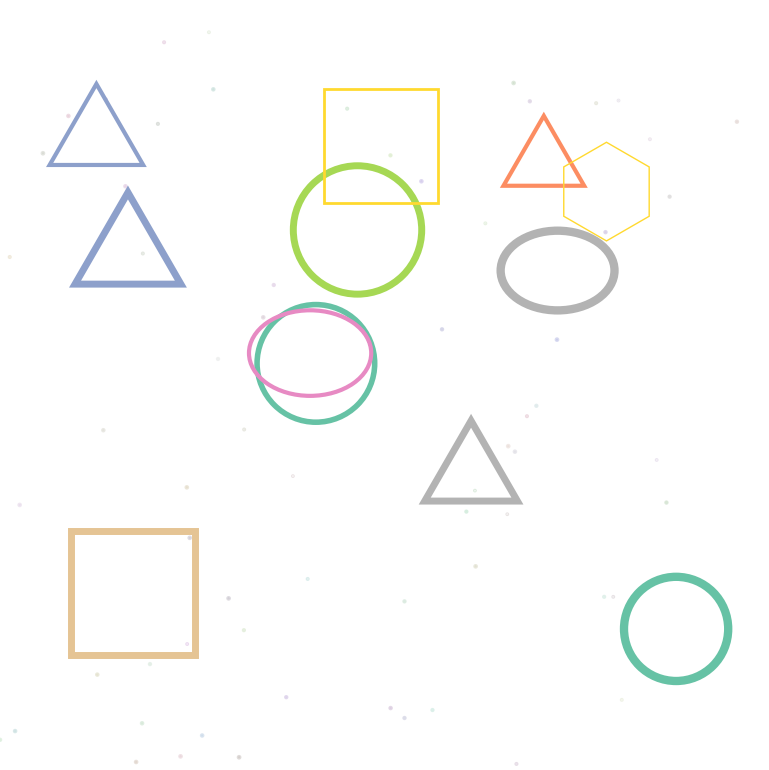[{"shape": "circle", "thickness": 3, "radius": 0.34, "center": [0.878, 0.183]}, {"shape": "circle", "thickness": 2, "radius": 0.38, "center": [0.41, 0.528]}, {"shape": "triangle", "thickness": 1.5, "radius": 0.3, "center": [0.706, 0.789]}, {"shape": "triangle", "thickness": 2.5, "radius": 0.4, "center": [0.166, 0.671]}, {"shape": "triangle", "thickness": 1.5, "radius": 0.35, "center": [0.125, 0.821]}, {"shape": "oval", "thickness": 1.5, "radius": 0.4, "center": [0.403, 0.541]}, {"shape": "circle", "thickness": 2.5, "radius": 0.42, "center": [0.464, 0.701]}, {"shape": "hexagon", "thickness": 0.5, "radius": 0.32, "center": [0.788, 0.751]}, {"shape": "square", "thickness": 1, "radius": 0.37, "center": [0.495, 0.81]}, {"shape": "square", "thickness": 2.5, "radius": 0.4, "center": [0.173, 0.23]}, {"shape": "triangle", "thickness": 2.5, "radius": 0.35, "center": [0.612, 0.384]}, {"shape": "oval", "thickness": 3, "radius": 0.37, "center": [0.724, 0.649]}]